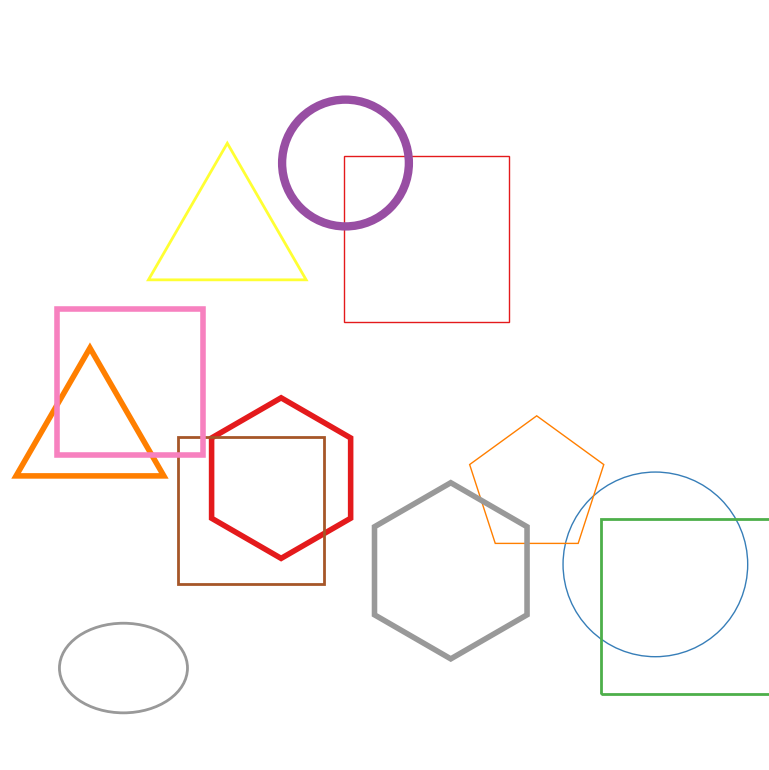[{"shape": "hexagon", "thickness": 2, "radius": 0.52, "center": [0.365, 0.379]}, {"shape": "square", "thickness": 0.5, "radius": 0.54, "center": [0.554, 0.69]}, {"shape": "circle", "thickness": 0.5, "radius": 0.6, "center": [0.851, 0.267]}, {"shape": "square", "thickness": 1, "radius": 0.57, "center": [0.894, 0.212]}, {"shape": "circle", "thickness": 3, "radius": 0.41, "center": [0.449, 0.788]}, {"shape": "triangle", "thickness": 2, "radius": 0.55, "center": [0.117, 0.437]}, {"shape": "pentagon", "thickness": 0.5, "radius": 0.46, "center": [0.697, 0.368]}, {"shape": "triangle", "thickness": 1, "radius": 0.59, "center": [0.295, 0.696]}, {"shape": "square", "thickness": 1, "radius": 0.48, "center": [0.326, 0.337]}, {"shape": "square", "thickness": 2, "radius": 0.48, "center": [0.169, 0.504]}, {"shape": "hexagon", "thickness": 2, "radius": 0.57, "center": [0.585, 0.259]}, {"shape": "oval", "thickness": 1, "radius": 0.42, "center": [0.16, 0.132]}]